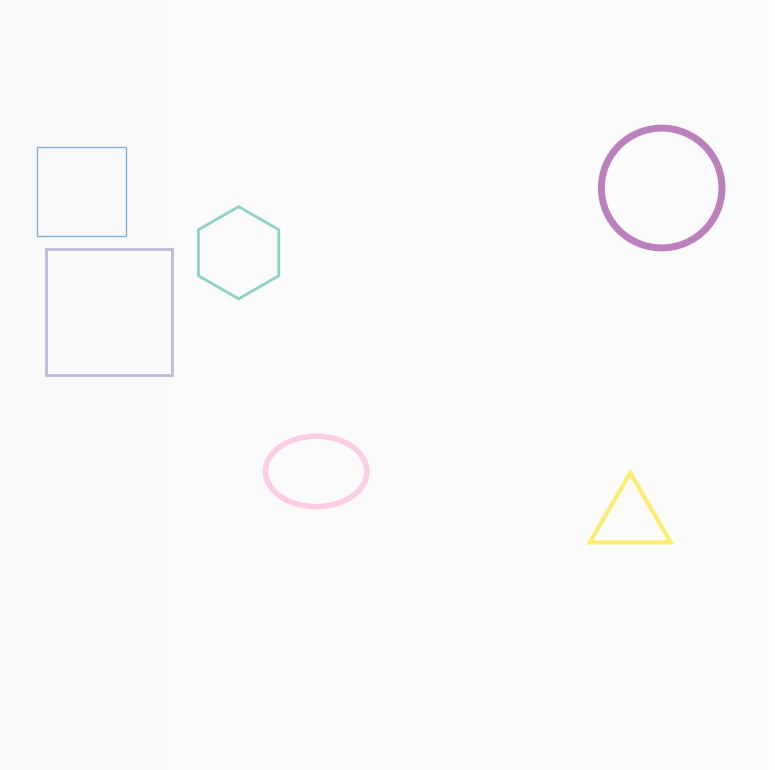[{"shape": "hexagon", "thickness": 1, "radius": 0.3, "center": [0.308, 0.672]}, {"shape": "square", "thickness": 1, "radius": 0.41, "center": [0.141, 0.595]}, {"shape": "square", "thickness": 0.5, "radius": 0.29, "center": [0.105, 0.751]}, {"shape": "oval", "thickness": 2, "radius": 0.33, "center": [0.408, 0.388]}, {"shape": "circle", "thickness": 2.5, "radius": 0.39, "center": [0.854, 0.756]}, {"shape": "triangle", "thickness": 1.5, "radius": 0.3, "center": [0.813, 0.326]}]